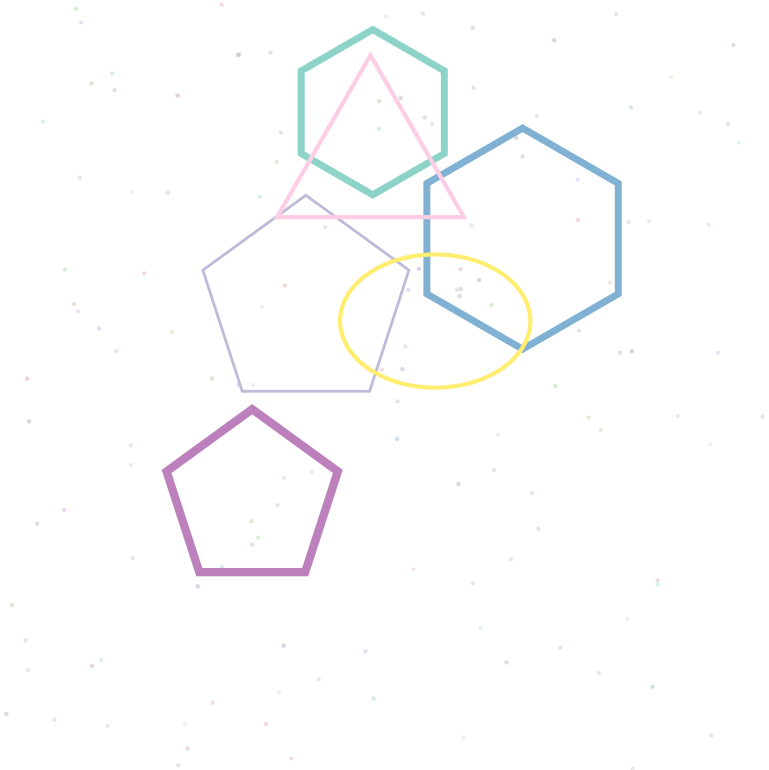[{"shape": "hexagon", "thickness": 2.5, "radius": 0.54, "center": [0.484, 0.854]}, {"shape": "pentagon", "thickness": 1, "radius": 0.7, "center": [0.397, 0.606]}, {"shape": "hexagon", "thickness": 2.5, "radius": 0.72, "center": [0.679, 0.69]}, {"shape": "triangle", "thickness": 1.5, "radius": 0.7, "center": [0.481, 0.788]}, {"shape": "pentagon", "thickness": 3, "radius": 0.58, "center": [0.328, 0.352]}, {"shape": "oval", "thickness": 1.5, "radius": 0.62, "center": [0.565, 0.583]}]